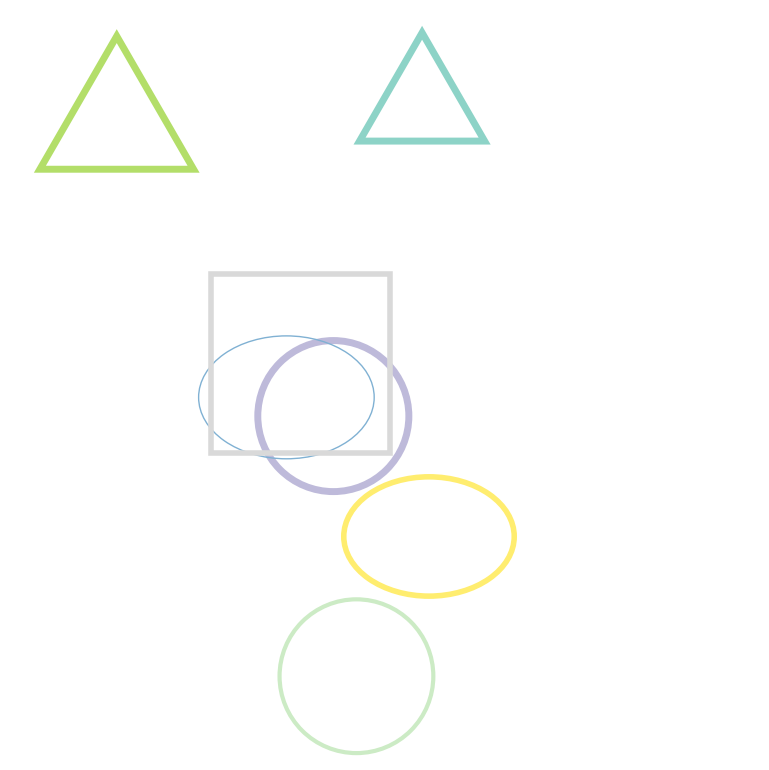[{"shape": "triangle", "thickness": 2.5, "radius": 0.47, "center": [0.548, 0.864]}, {"shape": "circle", "thickness": 2.5, "radius": 0.49, "center": [0.433, 0.46]}, {"shape": "oval", "thickness": 0.5, "radius": 0.57, "center": [0.372, 0.484]}, {"shape": "triangle", "thickness": 2.5, "radius": 0.58, "center": [0.152, 0.838]}, {"shape": "square", "thickness": 2, "radius": 0.58, "center": [0.391, 0.528]}, {"shape": "circle", "thickness": 1.5, "radius": 0.5, "center": [0.463, 0.122]}, {"shape": "oval", "thickness": 2, "radius": 0.55, "center": [0.557, 0.303]}]